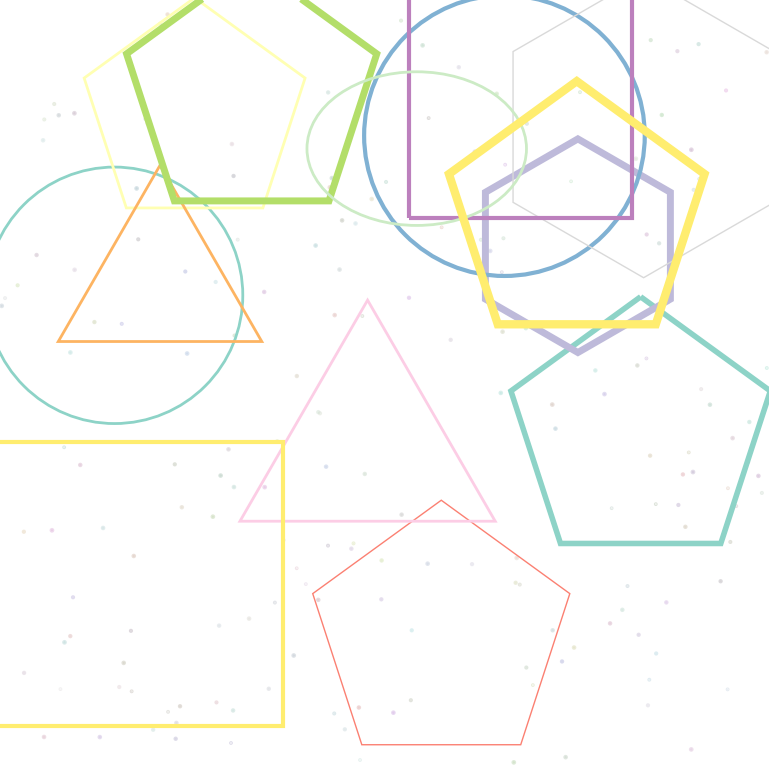[{"shape": "circle", "thickness": 1, "radius": 0.83, "center": [0.149, 0.616]}, {"shape": "pentagon", "thickness": 2, "radius": 0.89, "center": [0.832, 0.437]}, {"shape": "pentagon", "thickness": 1, "radius": 0.75, "center": [0.253, 0.852]}, {"shape": "hexagon", "thickness": 2.5, "radius": 0.69, "center": [0.751, 0.681]}, {"shape": "pentagon", "thickness": 0.5, "radius": 0.88, "center": [0.573, 0.175]}, {"shape": "circle", "thickness": 1.5, "radius": 0.91, "center": [0.655, 0.824]}, {"shape": "triangle", "thickness": 1, "radius": 0.76, "center": [0.208, 0.633]}, {"shape": "pentagon", "thickness": 2.5, "radius": 0.85, "center": [0.327, 0.877]}, {"shape": "triangle", "thickness": 1, "radius": 0.96, "center": [0.477, 0.419]}, {"shape": "hexagon", "thickness": 0.5, "radius": 0.98, "center": [0.836, 0.835]}, {"shape": "square", "thickness": 1.5, "radius": 0.73, "center": [0.676, 0.863]}, {"shape": "oval", "thickness": 1, "radius": 0.71, "center": [0.541, 0.807]}, {"shape": "square", "thickness": 1.5, "radius": 0.92, "center": [0.183, 0.241]}, {"shape": "pentagon", "thickness": 3, "radius": 0.87, "center": [0.749, 0.72]}]